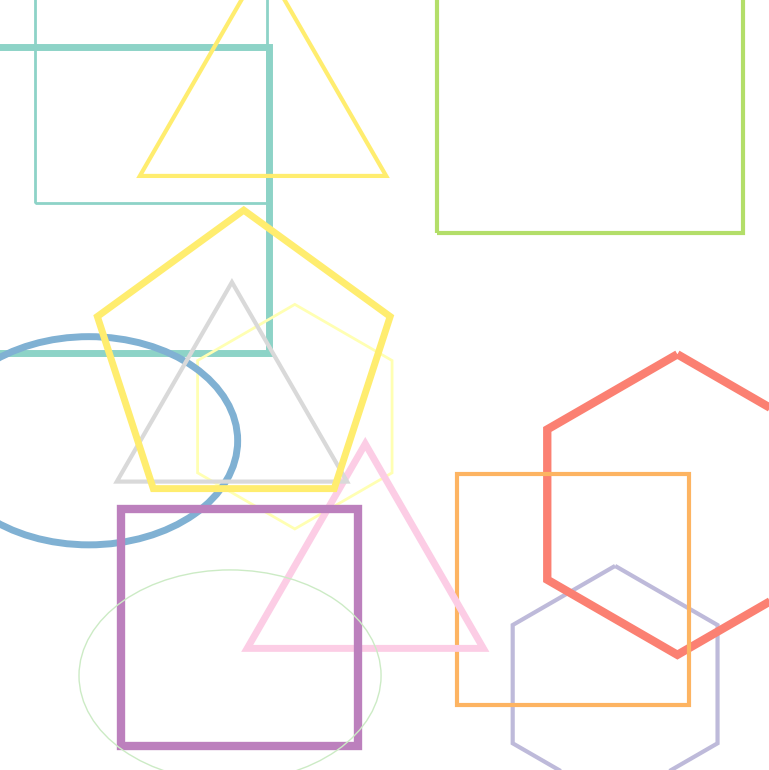[{"shape": "square", "thickness": 1, "radius": 0.75, "center": [0.196, 0.887]}, {"shape": "square", "thickness": 2.5, "radius": 0.99, "center": [0.151, 0.741]}, {"shape": "hexagon", "thickness": 1, "radius": 0.73, "center": [0.383, 0.459]}, {"shape": "hexagon", "thickness": 1.5, "radius": 0.77, "center": [0.799, 0.111]}, {"shape": "hexagon", "thickness": 3, "radius": 0.98, "center": [0.88, 0.345]}, {"shape": "oval", "thickness": 2.5, "radius": 0.97, "center": [0.116, 0.428]}, {"shape": "square", "thickness": 1.5, "radius": 0.75, "center": [0.744, 0.234]}, {"shape": "square", "thickness": 1.5, "radius": 0.99, "center": [0.766, 0.895]}, {"shape": "triangle", "thickness": 2.5, "radius": 0.89, "center": [0.474, 0.246]}, {"shape": "triangle", "thickness": 1.5, "radius": 0.86, "center": [0.301, 0.461]}, {"shape": "square", "thickness": 3, "radius": 0.77, "center": [0.311, 0.185]}, {"shape": "oval", "thickness": 0.5, "radius": 0.98, "center": [0.299, 0.123]}, {"shape": "pentagon", "thickness": 2.5, "radius": 1.0, "center": [0.317, 0.527]}, {"shape": "triangle", "thickness": 1.5, "radius": 0.92, "center": [0.342, 0.864]}]